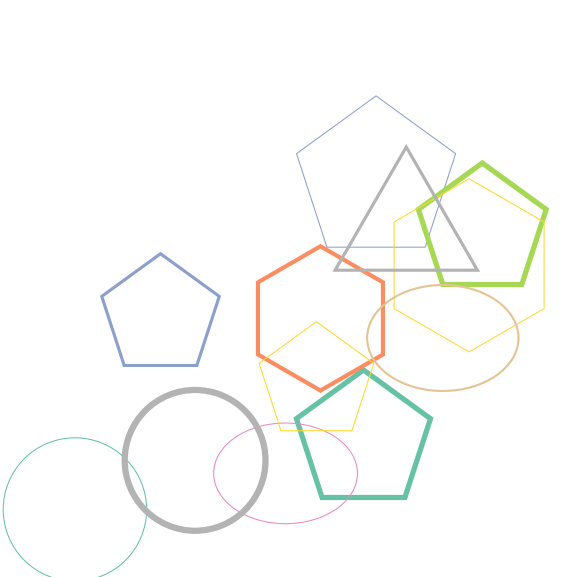[{"shape": "pentagon", "thickness": 2.5, "radius": 0.61, "center": [0.629, 0.236]}, {"shape": "circle", "thickness": 0.5, "radius": 0.62, "center": [0.13, 0.117]}, {"shape": "hexagon", "thickness": 2, "radius": 0.62, "center": [0.555, 0.448]}, {"shape": "pentagon", "thickness": 0.5, "radius": 0.72, "center": [0.651, 0.688]}, {"shape": "pentagon", "thickness": 1.5, "radius": 0.53, "center": [0.278, 0.453]}, {"shape": "oval", "thickness": 0.5, "radius": 0.62, "center": [0.494, 0.179]}, {"shape": "pentagon", "thickness": 2.5, "radius": 0.58, "center": [0.835, 0.601]}, {"shape": "hexagon", "thickness": 0.5, "radius": 0.75, "center": [0.812, 0.54]}, {"shape": "pentagon", "thickness": 0.5, "radius": 0.52, "center": [0.548, 0.338]}, {"shape": "oval", "thickness": 1, "radius": 0.66, "center": [0.767, 0.414]}, {"shape": "circle", "thickness": 3, "radius": 0.61, "center": [0.338, 0.202]}, {"shape": "triangle", "thickness": 1.5, "radius": 0.71, "center": [0.703, 0.602]}]